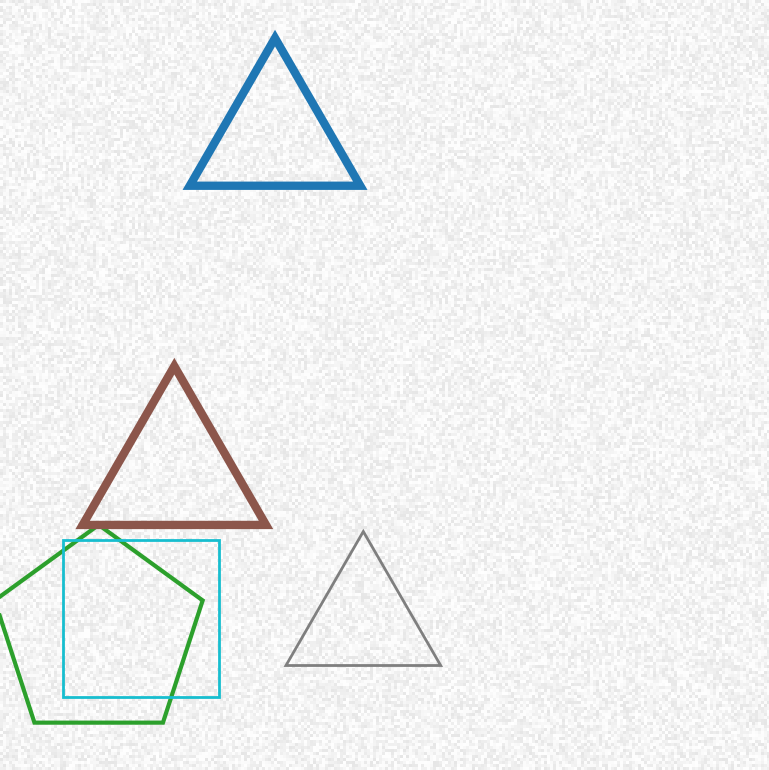[{"shape": "triangle", "thickness": 3, "radius": 0.64, "center": [0.357, 0.823]}, {"shape": "pentagon", "thickness": 1.5, "radius": 0.71, "center": [0.128, 0.176]}, {"shape": "triangle", "thickness": 3, "radius": 0.69, "center": [0.226, 0.387]}, {"shape": "triangle", "thickness": 1, "radius": 0.58, "center": [0.472, 0.194]}, {"shape": "square", "thickness": 1, "radius": 0.51, "center": [0.183, 0.197]}]